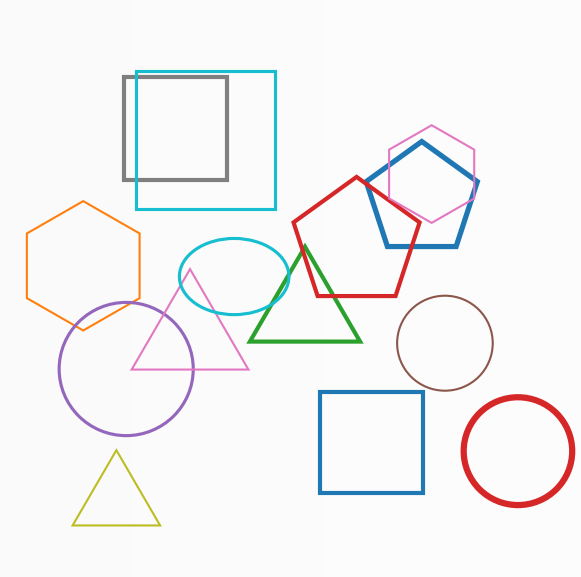[{"shape": "pentagon", "thickness": 2.5, "radius": 0.5, "center": [0.726, 0.654]}, {"shape": "square", "thickness": 2, "radius": 0.44, "center": [0.639, 0.233]}, {"shape": "hexagon", "thickness": 1, "radius": 0.56, "center": [0.143, 0.539]}, {"shape": "triangle", "thickness": 2, "radius": 0.55, "center": [0.525, 0.462]}, {"shape": "circle", "thickness": 3, "radius": 0.47, "center": [0.891, 0.218]}, {"shape": "pentagon", "thickness": 2, "radius": 0.57, "center": [0.613, 0.579]}, {"shape": "circle", "thickness": 1.5, "radius": 0.58, "center": [0.217, 0.36]}, {"shape": "circle", "thickness": 1, "radius": 0.41, "center": [0.765, 0.405]}, {"shape": "hexagon", "thickness": 1, "radius": 0.42, "center": [0.743, 0.698]}, {"shape": "triangle", "thickness": 1, "radius": 0.58, "center": [0.327, 0.417]}, {"shape": "square", "thickness": 2, "radius": 0.44, "center": [0.301, 0.776]}, {"shape": "triangle", "thickness": 1, "radius": 0.43, "center": [0.2, 0.133]}, {"shape": "oval", "thickness": 1.5, "radius": 0.47, "center": [0.403, 0.52]}, {"shape": "square", "thickness": 1.5, "radius": 0.6, "center": [0.354, 0.757]}]